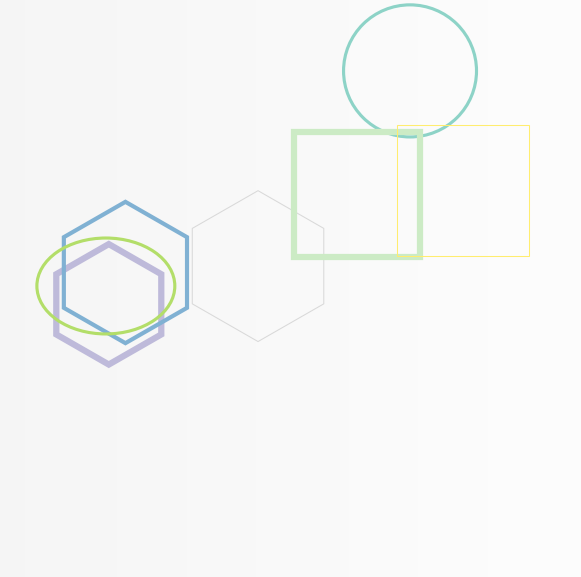[{"shape": "circle", "thickness": 1.5, "radius": 0.57, "center": [0.705, 0.876]}, {"shape": "hexagon", "thickness": 3, "radius": 0.52, "center": [0.187, 0.472]}, {"shape": "hexagon", "thickness": 2, "radius": 0.61, "center": [0.216, 0.527]}, {"shape": "oval", "thickness": 1.5, "radius": 0.59, "center": [0.182, 0.504]}, {"shape": "hexagon", "thickness": 0.5, "radius": 0.65, "center": [0.444, 0.538]}, {"shape": "square", "thickness": 3, "radius": 0.54, "center": [0.615, 0.663]}, {"shape": "square", "thickness": 0.5, "radius": 0.57, "center": [0.797, 0.669]}]